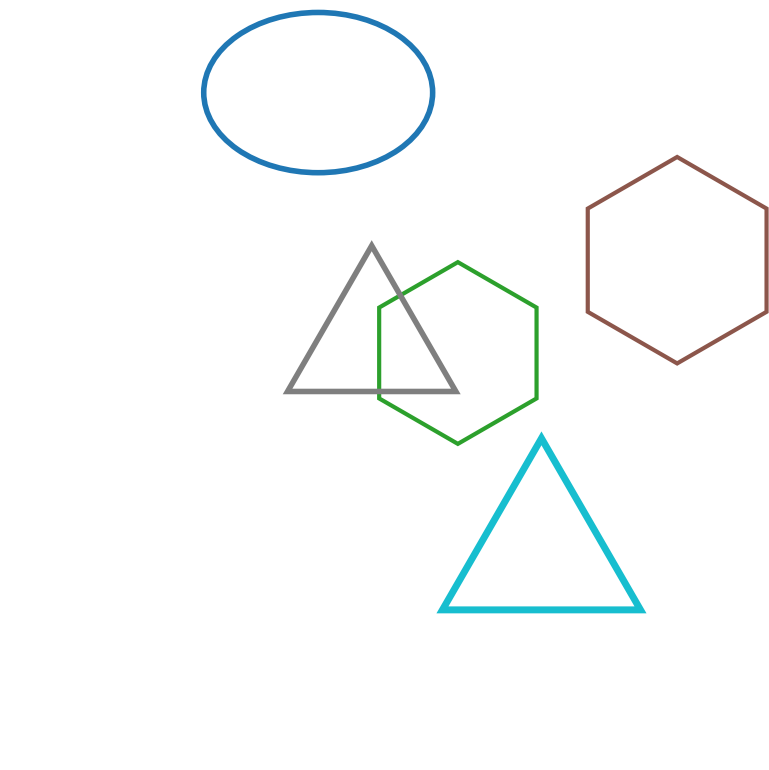[{"shape": "oval", "thickness": 2, "radius": 0.74, "center": [0.413, 0.88]}, {"shape": "hexagon", "thickness": 1.5, "radius": 0.59, "center": [0.595, 0.542]}, {"shape": "hexagon", "thickness": 1.5, "radius": 0.67, "center": [0.879, 0.662]}, {"shape": "triangle", "thickness": 2, "radius": 0.63, "center": [0.483, 0.555]}, {"shape": "triangle", "thickness": 2.5, "radius": 0.74, "center": [0.703, 0.282]}]